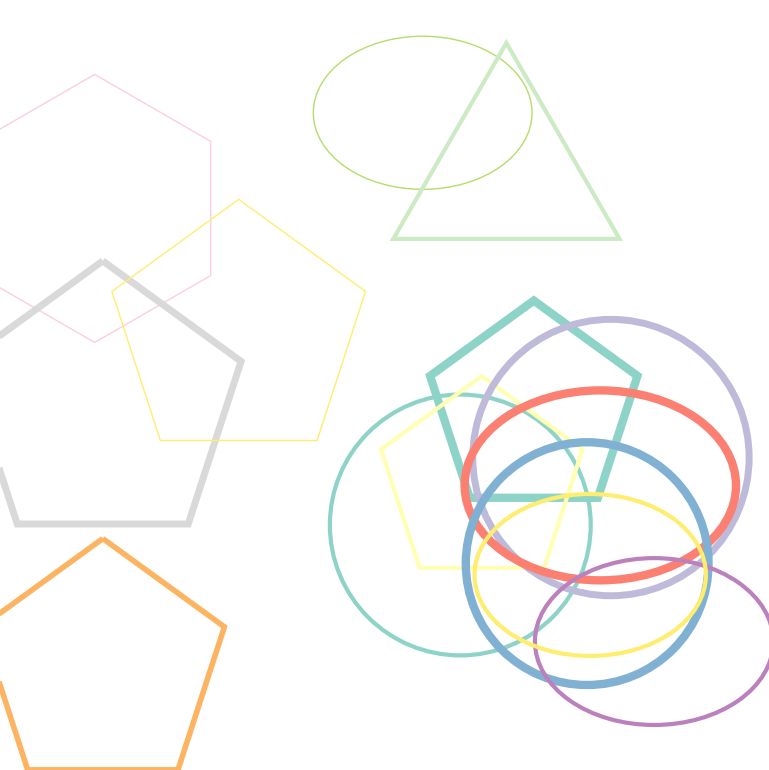[{"shape": "pentagon", "thickness": 3, "radius": 0.71, "center": [0.693, 0.468]}, {"shape": "circle", "thickness": 1.5, "radius": 0.85, "center": [0.598, 0.318]}, {"shape": "pentagon", "thickness": 1.5, "radius": 0.69, "center": [0.626, 0.374]}, {"shape": "circle", "thickness": 2.5, "radius": 0.9, "center": [0.793, 0.406]}, {"shape": "oval", "thickness": 3, "radius": 0.88, "center": [0.78, 0.37]}, {"shape": "circle", "thickness": 3, "radius": 0.79, "center": [0.763, 0.268]}, {"shape": "pentagon", "thickness": 2, "radius": 0.83, "center": [0.134, 0.135]}, {"shape": "oval", "thickness": 0.5, "radius": 0.71, "center": [0.549, 0.854]}, {"shape": "hexagon", "thickness": 0.5, "radius": 0.87, "center": [0.123, 0.729]}, {"shape": "pentagon", "thickness": 2.5, "radius": 0.94, "center": [0.133, 0.472]}, {"shape": "oval", "thickness": 1.5, "radius": 0.77, "center": [0.85, 0.167]}, {"shape": "triangle", "thickness": 1.5, "radius": 0.85, "center": [0.658, 0.775]}, {"shape": "pentagon", "thickness": 0.5, "radius": 0.87, "center": [0.31, 0.568]}, {"shape": "oval", "thickness": 1.5, "radius": 0.75, "center": [0.767, 0.253]}]